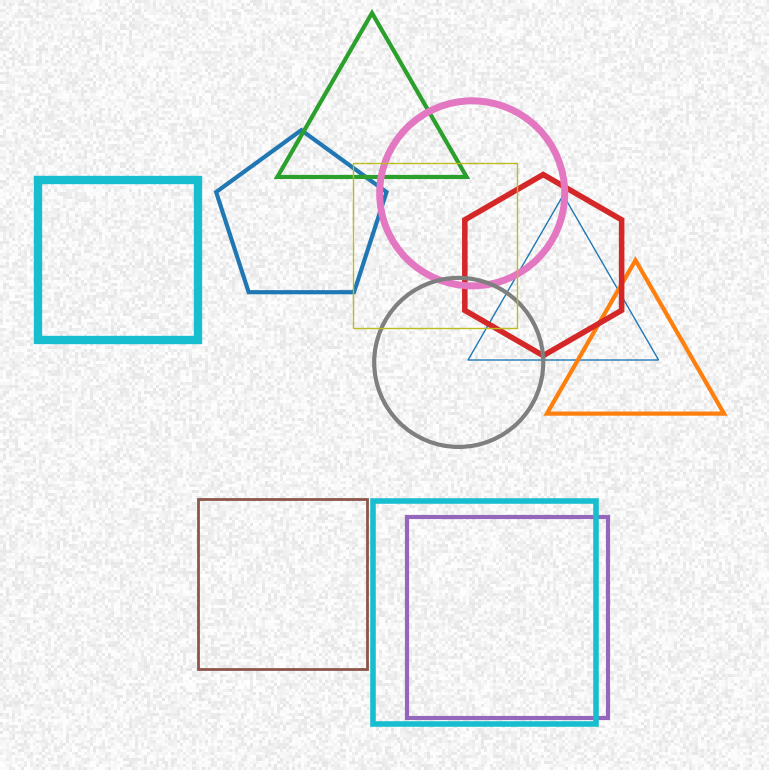[{"shape": "triangle", "thickness": 0.5, "radius": 0.71, "center": [0.732, 0.604]}, {"shape": "pentagon", "thickness": 1.5, "radius": 0.58, "center": [0.391, 0.715]}, {"shape": "triangle", "thickness": 1.5, "radius": 0.66, "center": [0.825, 0.529]}, {"shape": "triangle", "thickness": 1.5, "radius": 0.71, "center": [0.483, 0.841]}, {"shape": "hexagon", "thickness": 2, "radius": 0.59, "center": [0.705, 0.656]}, {"shape": "square", "thickness": 1.5, "radius": 0.65, "center": [0.659, 0.198]}, {"shape": "square", "thickness": 1, "radius": 0.55, "center": [0.367, 0.242]}, {"shape": "circle", "thickness": 2.5, "radius": 0.6, "center": [0.613, 0.749]}, {"shape": "circle", "thickness": 1.5, "radius": 0.55, "center": [0.596, 0.529]}, {"shape": "square", "thickness": 0.5, "radius": 0.53, "center": [0.565, 0.681]}, {"shape": "square", "thickness": 3, "radius": 0.52, "center": [0.154, 0.663]}, {"shape": "square", "thickness": 2, "radius": 0.72, "center": [0.63, 0.205]}]